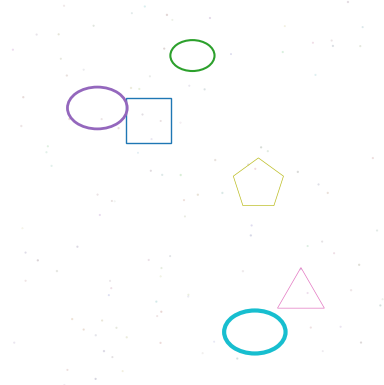[{"shape": "square", "thickness": 1, "radius": 0.29, "center": [0.386, 0.687]}, {"shape": "oval", "thickness": 1.5, "radius": 0.29, "center": [0.5, 0.856]}, {"shape": "oval", "thickness": 2, "radius": 0.39, "center": [0.253, 0.72]}, {"shape": "triangle", "thickness": 0.5, "radius": 0.35, "center": [0.782, 0.235]}, {"shape": "pentagon", "thickness": 0.5, "radius": 0.34, "center": [0.671, 0.521]}, {"shape": "oval", "thickness": 3, "radius": 0.4, "center": [0.662, 0.138]}]